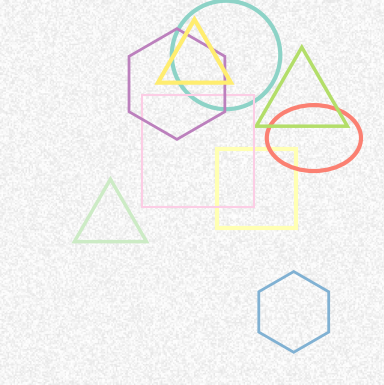[{"shape": "circle", "thickness": 3, "radius": 0.7, "center": [0.587, 0.857]}, {"shape": "square", "thickness": 3, "radius": 0.51, "center": [0.665, 0.511]}, {"shape": "oval", "thickness": 3, "radius": 0.61, "center": [0.815, 0.641]}, {"shape": "hexagon", "thickness": 2, "radius": 0.52, "center": [0.763, 0.19]}, {"shape": "triangle", "thickness": 2.5, "radius": 0.68, "center": [0.784, 0.741]}, {"shape": "square", "thickness": 1.5, "radius": 0.73, "center": [0.514, 0.607]}, {"shape": "hexagon", "thickness": 2, "radius": 0.72, "center": [0.46, 0.782]}, {"shape": "triangle", "thickness": 2.5, "radius": 0.54, "center": [0.287, 0.426]}, {"shape": "triangle", "thickness": 3, "radius": 0.55, "center": [0.505, 0.84]}]